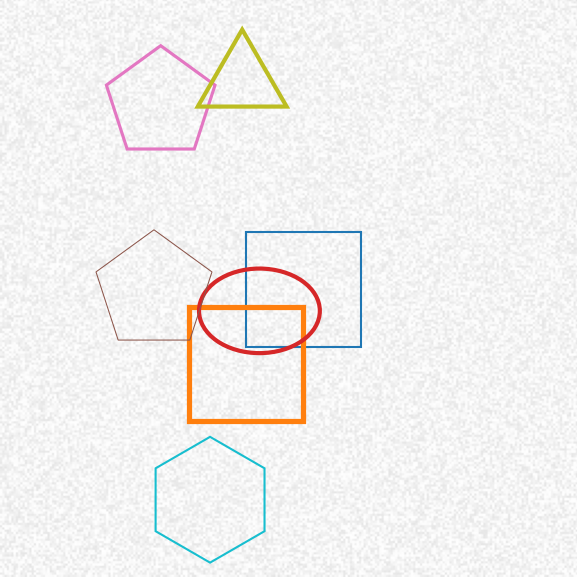[{"shape": "square", "thickness": 1, "radius": 0.5, "center": [0.525, 0.498]}, {"shape": "square", "thickness": 2.5, "radius": 0.5, "center": [0.426, 0.369]}, {"shape": "oval", "thickness": 2, "radius": 0.52, "center": [0.449, 0.461]}, {"shape": "pentagon", "thickness": 0.5, "radius": 0.53, "center": [0.267, 0.496]}, {"shape": "pentagon", "thickness": 1.5, "radius": 0.49, "center": [0.278, 0.821]}, {"shape": "triangle", "thickness": 2, "radius": 0.44, "center": [0.419, 0.859]}, {"shape": "hexagon", "thickness": 1, "radius": 0.54, "center": [0.364, 0.134]}]